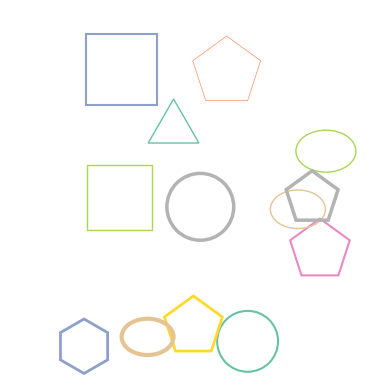[{"shape": "circle", "thickness": 1.5, "radius": 0.4, "center": [0.643, 0.113]}, {"shape": "triangle", "thickness": 1, "radius": 0.38, "center": [0.451, 0.667]}, {"shape": "pentagon", "thickness": 0.5, "radius": 0.46, "center": [0.589, 0.814]}, {"shape": "hexagon", "thickness": 2, "radius": 0.35, "center": [0.218, 0.101]}, {"shape": "square", "thickness": 1.5, "radius": 0.46, "center": [0.316, 0.819]}, {"shape": "pentagon", "thickness": 1.5, "radius": 0.41, "center": [0.831, 0.351]}, {"shape": "oval", "thickness": 1, "radius": 0.39, "center": [0.847, 0.607]}, {"shape": "square", "thickness": 1, "radius": 0.42, "center": [0.311, 0.487]}, {"shape": "pentagon", "thickness": 2, "radius": 0.4, "center": [0.502, 0.152]}, {"shape": "oval", "thickness": 3, "radius": 0.34, "center": [0.383, 0.125]}, {"shape": "oval", "thickness": 1, "radius": 0.36, "center": [0.774, 0.456]}, {"shape": "pentagon", "thickness": 2.5, "radius": 0.35, "center": [0.811, 0.485]}, {"shape": "circle", "thickness": 2.5, "radius": 0.43, "center": [0.52, 0.463]}]